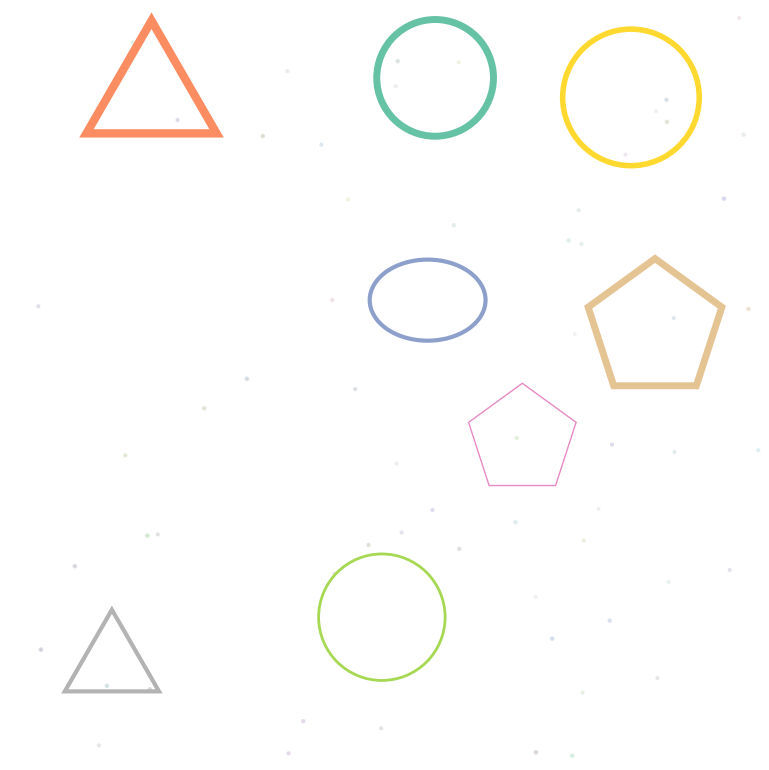[{"shape": "circle", "thickness": 2.5, "radius": 0.38, "center": [0.565, 0.899]}, {"shape": "triangle", "thickness": 3, "radius": 0.49, "center": [0.197, 0.876]}, {"shape": "oval", "thickness": 1.5, "radius": 0.38, "center": [0.555, 0.61]}, {"shape": "pentagon", "thickness": 0.5, "radius": 0.37, "center": [0.678, 0.429]}, {"shape": "circle", "thickness": 1, "radius": 0.41, "center": [0.496, 0.198]}, {"shape": "circle", "thickness": 2, "radius": 0.44, "center": [0.819, 0.874]}, {"shape": "pentagon", "thickness": 2.5, "radius": 0.46, "center": [0.851, 0.573]}, {"shape": "triangle", "thickness": 1.5, "radius": 0.35, "center": [0.145, 0.137]}]